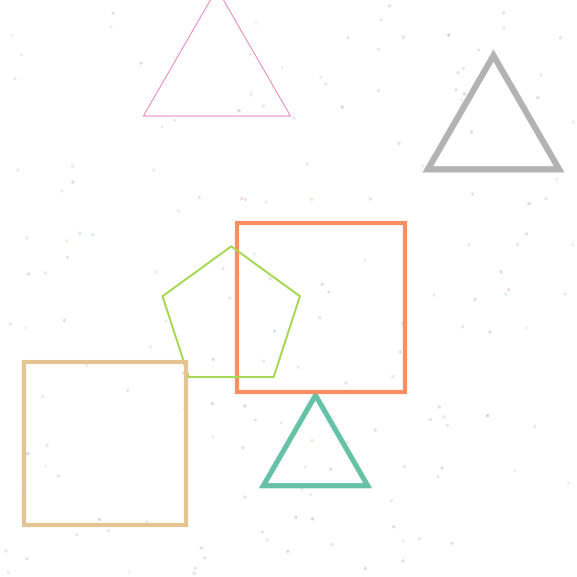[{"shape": "triangle", "thickness": 2.5, "radius": 0.52, "center": [0.546, 0.21]}, {"shape": "square", "thickness": 2, "radius": 0.73, "center": [0.556, 0.467]}, {"shape": "triangle", "thickness": 0.5, "radius": 0.74, "center": [0.376, 0.872]}, {"shape": "pentagon", "thickness": 1, "radius": 0.63, "center": [0.4, 0.448]}, {"shape": "square", "thickness": 2, "radius": 0.7, "center": [0.182, 0.231]}, {"shape": "triangle", "thickness": 3, "radius": 0.66, "center": [0.855, 0.772]}]